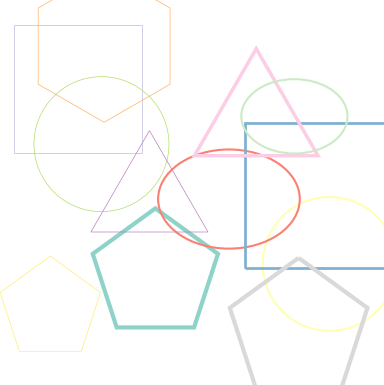[{"shape": "pentagon", "thickness": 3, "radius": 0.85, "center": [0.404, 0.288]}, {"shape": "circle", "thickness": 1.5, "radius": 0.87, "center": [0.856, 0.314]}, {"shape": "square", "thickness": 0.5, "radius": 0.83, "center": [0.202, 0.768]}, {"shape": "oval", "thickness": 1.5, "radius": 0.92, "center": [0.595, 0.483]}, {"shape": "square", "thickness": 2, "radius": 0.94, "center": [0.824, 0.493]}, {"shape": "hexagon", "thickness": 0.5, "radius": 0.99, "center": [0.27, 0.88]}, {"shape": "circle", "thickness": 0.5, "radius": 0.88, "center": [0.264, 0.626]}, {"shape": "triangle", "thickness": 2.5, "radius": 0.93, "center": [0.666, 0.688]}, {"shape": "pentagon", "thickness": 3, "radius": 0.94, "center": [0.776, 0.142]}, {"shape": "triangle", "thickness": 0.5, "radius": 0.88, "center": [0.388, 0.485]}, {"shape": "oval", "thickness": 1.5, "radius": 0.69, "center": [0.765, 0.698]}, {"shape": "pentagon", "thickness": 0.5, "radius": 0.68, "center": [0.131, 0.198]}]